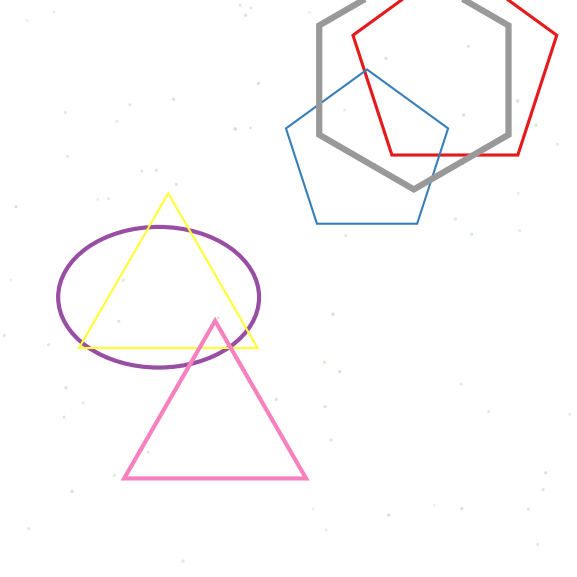[{"shape": "pentagon", "thickness": 1.5, "radius": 0.93, "center": [0.788, 0.881]}, {"shape": "pentagon", "thickness": 1, "radius": 0.74, "center": [0.636, 0.731]}, {"shape": "oval", "thickness": 2, "radius": 0.87, "center": [0.275, 0.484]}, {"shape": "triangle", "thickness": 1, "radius": 0.89, "center": [0.291, 0.486]}, {"shape": "triangle", "thickness": 2, "radius": 0.91, "center": [0.372, 0.262]}, {"shape": "hexagon", "thickness": 3, "radius": 0.95, "center": [0.717, 0.86]}]